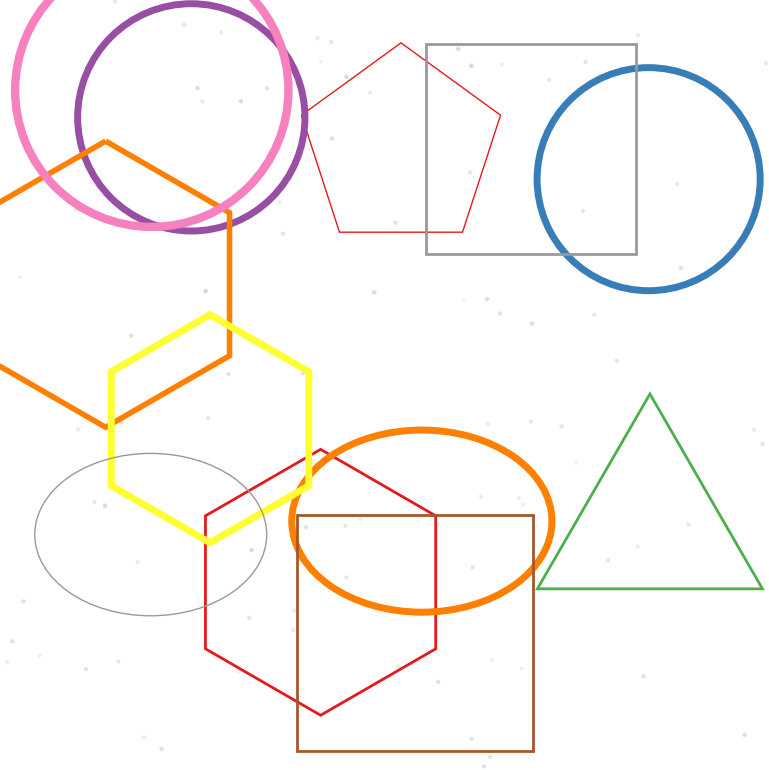[{"shape": "pentagon", "thickness": 0.5, "radius": 0.68, "center": [0.521, 0.808]}, {"shape": "hexagon", "thickness": 1, "radius": 0.86, "center": [0.416, 0.244]}, {"shape": "circle", "thickness": 2.5, "radius": 0.72, "center": [0.842, 0.767]}, {"shape": "triangle", "thickness": 1, "radius": 0.84, "center": [0.844, 0.32]}, {"shape": "circle", "thickness": 2.5, "radius": 0.74, "center": [0.248, 0.848]}, {"shape": "oval", "thickness": 2.5, "radius": 0.84, "center": [0.548, 0.323]}, {"shape": "hexagon", "thickness": 2, "radius": 0.93, "center": [0.137, 0.631]}, {"shape": "hexagon", "thickness": 2.5, "radius": 0.74, "center": [0.273, 0.443]}, {"shape": "square", "thickness": 1, "radius": 0.77, "center": [0.539, 0.178]}, {"shape": "circle", "thickness": 3, "radius": 0.89, "center": [0.197, 0.883]}, {"shape": "square", "thickness": 1, "radius": 0.68, "center": [0.69, 0.807]}, {"shape": "oval", "thickness": 0.5, "radius": 0.75, "center": [0.196, 0.306]}]